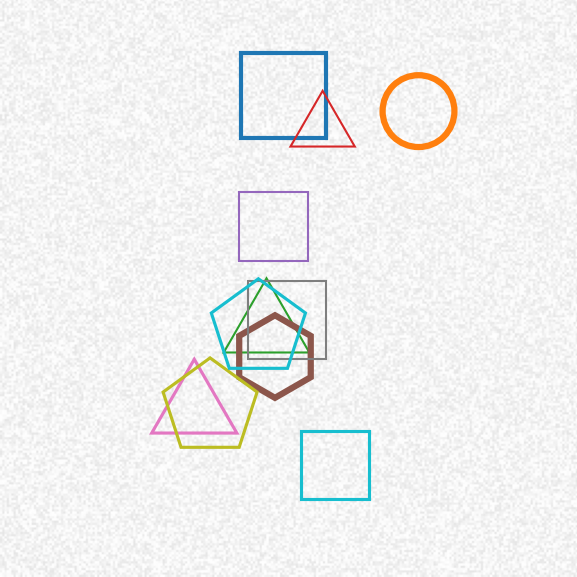[{"shape": "square", "thickness": 2, "radius": 0.37, "center": [0.492, 0.834]}, {"shape": "circle", "thickness": 3, "radius": 0.31, "center": [0.725, 0.807]}, {"shape": "triangle", "thickness": 1, "radius": 0.43, "center": [0.462, 0.432]}, {"shape": "triangle", "thickness": 1, "radius": 0.32, "center": [0.559, 0.778]}, {"shape": "square", "thickness": 1, "radius": 0.3, "center": [0.474, 0.607]}, {"shape": "hexagon", "thickness": 3, "radius": 0.36, "center": [0.476, 0.382]}, {"shape": "triangle", "thickness": 1.5, "radius": 0.43, "center": [0.336, 0.292]}, {"shape": "square", "thickness": 1, "radius": 0.34, "center": [0.497, 0.445]}, {"shape": "pentagon", "thickness": 1.5, "radius": 0.43, "center": [0.364, 0.294]}, {"shape": "square", "thickness": 1.5, "radius": 0.29, "center": [0.581, 0.194]}, {"shape": "pentagon", "thickness": 1.5, "radius": 0.43, "center": [0.447, 0.431]}]